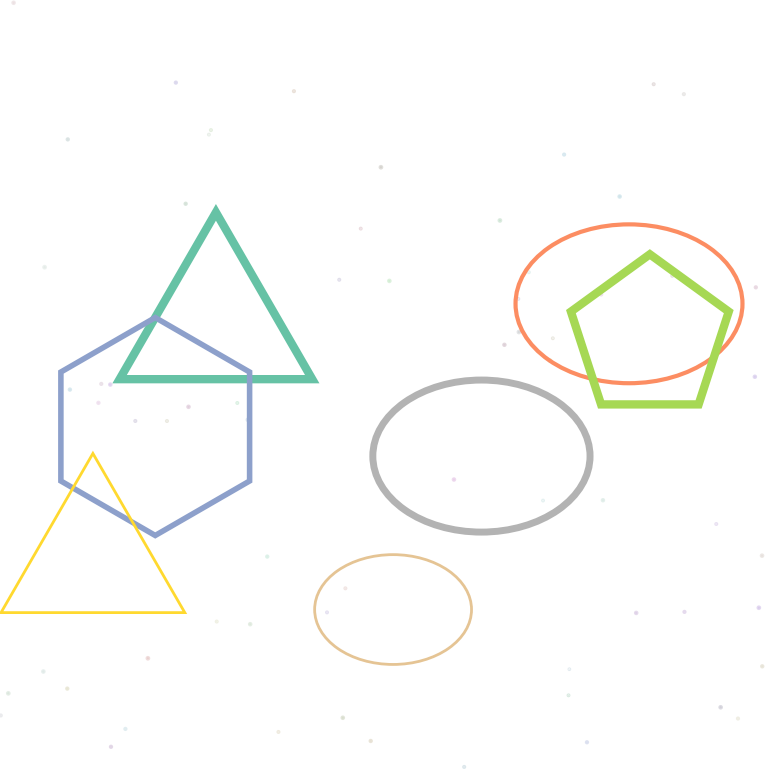[{"shape": "triangle", "thickness": 3, "radius": 0.72, "center": [0.28, 0.58]}, {"shape": "oval", "thickness": 1.5, "radius": 0.74, "center": [0.817, 0.605]}, {"shape": "hexagon", "thickness": 2, "radius": 0.71, "center": [0.202, 0.446]}, {"shape": "pentagon", "thickness": 3, "radius": 0.54, "center": [0.844, 0.562]}, {"shape": "triangle", "thickness": 1, "radius": 0.69, "center": [0.121, 0.273]}, {"shape": "oval", "thickness": 1, "radius": 0.51, "center": [0.51, 0.208]}, {"shape": "oval", "thickness": 2.5, "radius": 0.71, "center": [0.625, 0.408]}]